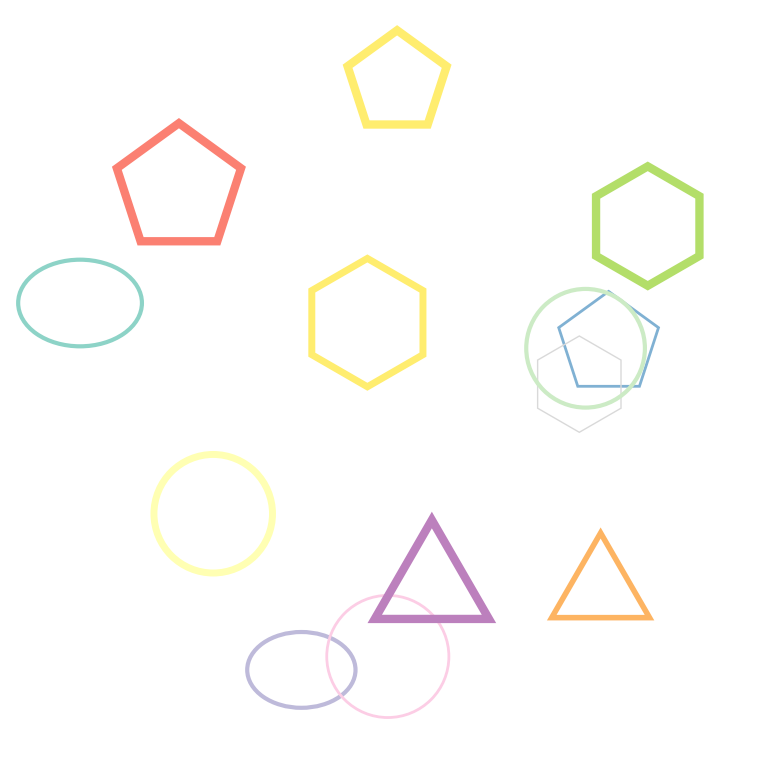[{"shape": "oval", "thickness": 1.5, "radius": 0.4, "center": [0.104, 0.606]}, {"shape": "circle", "thickness": 2.5, "radius": 0.38, "center": [0.277, 0.333]}, {"shape": "oval", "thickness": 1.5, "radius": 0.35, "center": [0.391, 0.13]}, {"shape": "pentagon", "thickness": 3, "radius": 0.42, "center": [0.232, 0.755]}, {"shape": "pentagon", "thickness": 1, "radius": 0.34, "center": [0.79, 0.553]}, {"shape": "triangle", "thickness": 2, "radius": 0.37, "center": [0.78, 0.235]}, {"shape": "hexagon", "thickness": 3, "radius": 0.39, "center": [0.841, 0.706]}, {"shape": "circle", "thickness": 1, "radius": 0.4, "center": [0.504, 0.147]}, {"shape": "hexagon", "thickness": 0.5, "radius": 0.31, "center": [0.752, 0.501]}, {"shape": "triangle", "thickness": 3, "radius": 0.43, "center": [0.561, 0.239]}, {"shape": "circle", "thickness": 1.5, "radius": 0.39, "center": [0.76, 0.548]}, {"shape": "hexagon", "thickness": 2.5, "radius": 0.42, "center": [0.477, 0.581]}, {"shape": "pentagon", "thickness": 3, "radius": 0.34, "center": [0.516, 0.893]}]